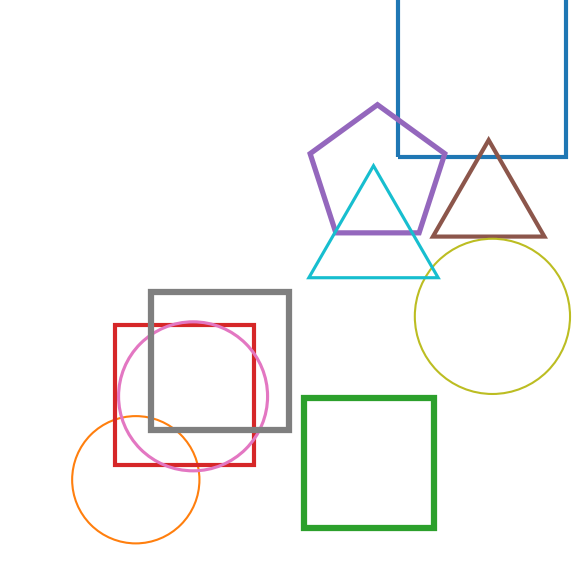[{"shape": "square", "thickness": 2, "radius": 0.73, "center": [0.835, 0.873]}, {"shape": "circle", "thickness": 1, "radius": 0.55, "center": [0.235, 0.168]}, {"shape": "square", "thickness": 3, "radius": 0.56, "center": [0.639, 0.197]}, {"shape": "square", "thickness": 2, "radius": 0.6, "center": [0.319, 0.315]}, {"shape": "pentagon", "thickness": 2.5, "radius": 0.61, "center": [0.654, 0.695]}, {"shape": "triangle", "thickness": 2, "radius": 0.56, "center": [0.846, 0.645]}, {"shape": "circle", "thickness": 1.5, "radius": 0.65, "center": [0.334, 0.313]}, {"shape": "square", "thickness": 3, "radius": 0.6, "center": [0.38, 0.374]}, {"shape": "circle", "thickness": 1, "radius": 0.67, "center": [0.853, 0.451]}, {"shape": "triangle", "thickness": 1.5, "radius": 0.65, "center": [0.647, 0.583]}]